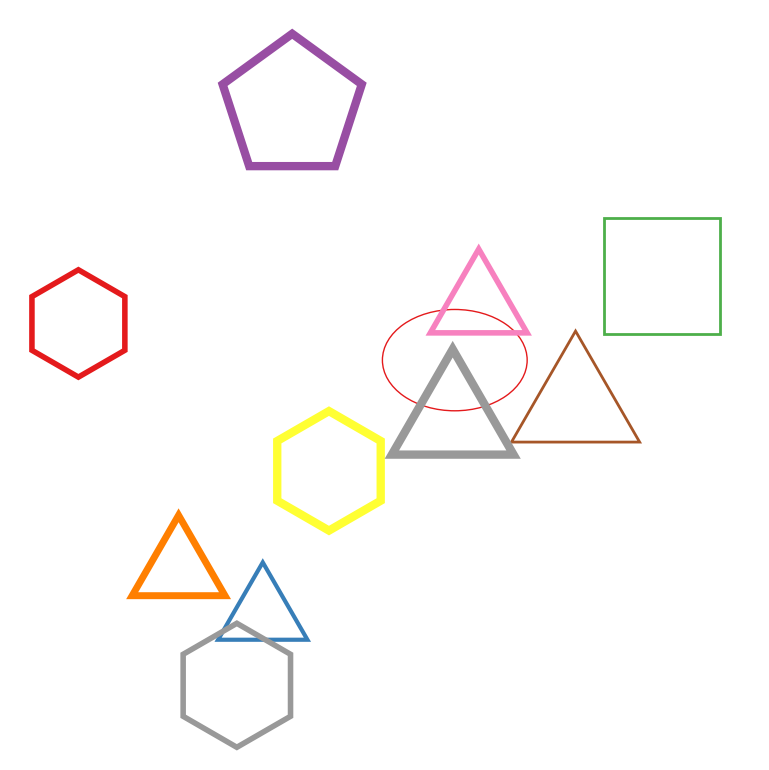[{"shape": "hexagon", "thickness": 2, "radius": 0.35, "center": [0.102, 0.58]}, {"shape": "oval", "thickness": 0.5, "radius": 0.47, "center": [0.591, 0.532]}, {"shape": "triangle", "thickness": 1.5, "radius": 0.33, "center": [0.341, 0.203]}, {"shape": "square", "thickness": 1, "radius": 0.38, "center": [0.859, 0.642]}, {"shape": "pentagon", "thickness": 3, "radius": 0.48, "center": [0.379, 0.861]}, {"shape": "triangle", "thickness": 2.5, "radius": 0.35, "center": [0.232, 0.261]}, {"shape": "hexagon", "thickness": 3, "radius": 0.39, "center": [0.427, 0.389]}, {"shape": "triangle", "thickness": 1, "radius": 0.48, "center": [0.747, 0.474]}, {"shape": "triangle", "thickness": 2, "radius": 0.36, "center": [0.622, 0.604]}, {"shape": "hexagon", "thickness": 2, "radius": 0.4, "center": [0.308, 0.11]}, {"shape": "triangle", "thickness": 3, "radius": 0.46, "center": [0.588, 0.455]}]